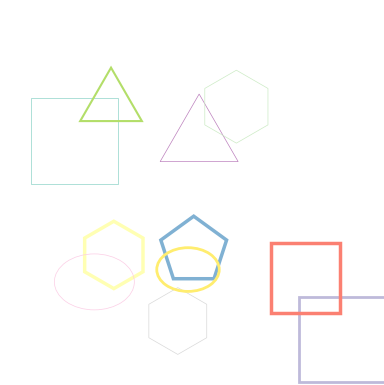[{"shape": "square", "thickness": 0.5, "radius": 0.56, "center": [0.194, 0.634]}, {"shape": "hexagon", "thickness": 2.5, "radius": 0.44, "center": [0.296, 0.338]}, {"shape": "square", "thickness": 2, "radius": 0.56, "center": [0.888, 0.118]}, {"shape": "square", "thickness": 2.5, "radius": 0.45, "center": [0.793, 0.278]}, {"shape": "pentagon", "thickness": 2.5, "radius": 0.45, "center": [0.503, 0.349]}, {"shape": "triangle", "thickness": 1.5, "radius": 0.46, "center": [0.288, 0.732]}, {"shape": "oval", "thickness": 0.5, "radius": 0.52, "center": [0.245, 0.268]}, {"shape": "hexagon", "thickness": 0.5, "radius": 0.43, "center": [0.462, 0.166]}, {"shape": "triangle", "thickness": 0.5, "radius": 0.59, "center": [0.517, 0.639]}, {"shape": "hexagon", "thickness": 0.5, "radius": 0.47, "center": [0.614, 0.723]}, {"shape": "oval", "thickness": 2, "radius": 0.41, "center": [0.488, 0.3]}]